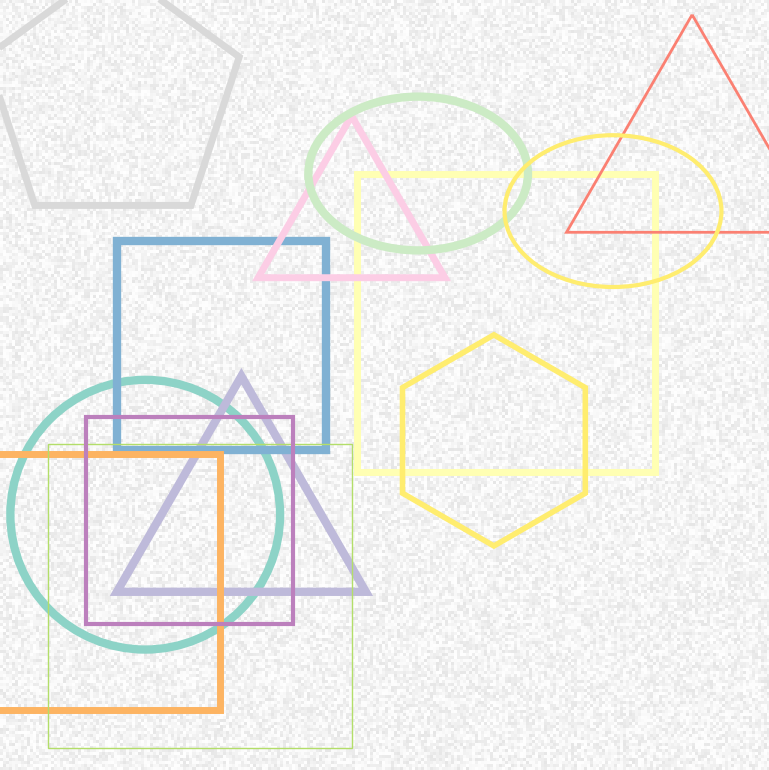[{"shape": "circle", "thickness": 3, "radius": 0.88, "center": [0.189, 0.332]}, {"shape": "square", "thickness": 2.5, "radius": 0.97, "center": [0.657, 0.58]}, {"shape": "triangle", "thickness": 3, "radius": 0.93, "center": [0.313, 0.325]}, {"shape": "triangle", "thickness": 1, "radius": 0.94, "center": [0.899, 0.793]}, {"shape": "square", "thickness": 3, "radius": 0.68, "center": [0.287, 0.552]}, {"shape": "square", "thickness": 2.5, "radius": 0.83, "center": [0.12, 0.244]}, {"shape": "square", "thickness": 0.5, "radius": 0.99, "center": [0.259, 0.226]}, {"shape": "triangle", "thickness": 2.5, "radius": 0.7, "center": [0.457, 0.709]}, {"shape": "pentagon", "thickness": 2.5, "radius": 0.86, "center": [0.147, 0.873]}, {"shape": "square", "thickness": 1.5, "radius": 0.67, "center": [0.246, 0.323]}, {"shape": "oval", "thickness": 3, "radius": 0.71, "center": [0.543, 0.775]}, {"shape": "hexagon", "thickness": 2, "radius": 0.69, "center": [0.641, 0.428]}, {"shape": "oval", "thickness": 1.5, "radius": 0.7, "center": [0.796, 0.726]}]